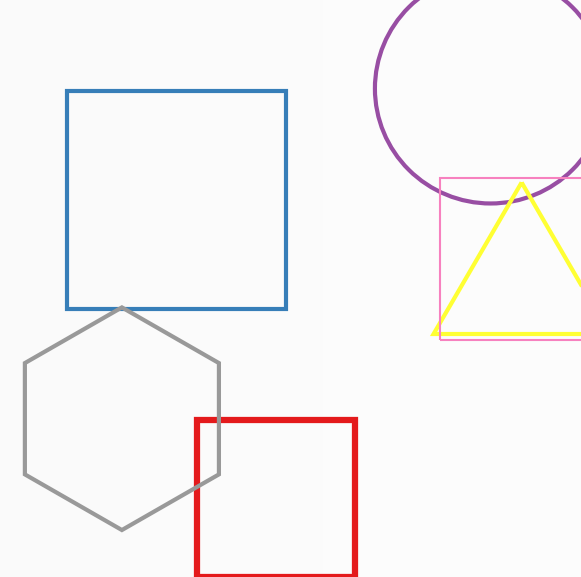[{"shape": "square", "thickness": 3, "radius": 0.68, "center": [0.474, 0.136]}, {"shape": "square", "thickness": 2, "radius": 0.94, "center": [0.304, 0.653]}, {"shape": "circle", "thickness": 2, "radius": 1.0, "center": [0.844, 0.846]}, {"shape": "triangle", "thickness": 2, "radius": 0.87, "center": [0.897, 0.508]}, {"shape": "square", "thickness": 1, "radius": 0.7, "center": [0.898, 0.551]}, {"shape": "hexagon", "thickness": 2, "radius": 0.96, "center": [0.21, 0.274]}]